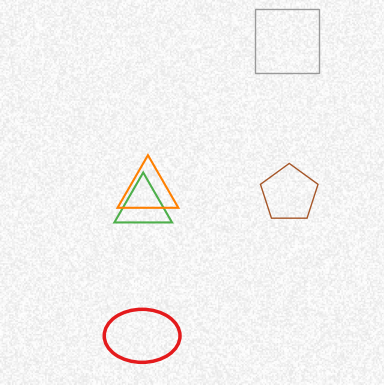[{"shape": "oval", "thickness": 2.5, "radius": 0.49, "center": [0.369, 0.128]}, {"shape": "triangle", "thickness": 1.5, "radius": 0.43, "center": [0.372, 0.465]}, {"shape": "triangle", "thickness": 1.5, "radius": 0.46, "center": [0.384, 0.506]}, {"shape": "pentagon", "thickness": 1, "radius": 0.39, "center": [0.751, 0.497]}, {"shape": "square", "thickness": 1, "radius": 0.42, "center": [0.746, 0.894]}]